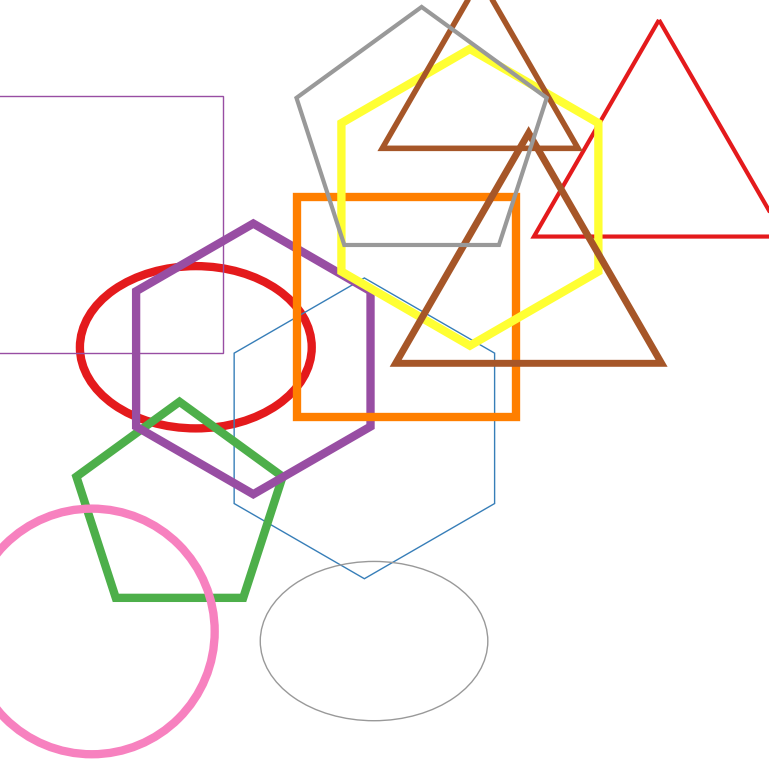[{"shape": "triangle", "thickness": 1.5, "radius": 0.94, "center": [0.856, 0.787]}, {"shape": "oval", "thickness": 3, "radius": 0.75, "center": [0.254, 0.549]}, {"shape": "hexagon", "thickness": 0.5, "radius": 0.98, "center": [0.473, 0.444]}, {"shape": "pentagon", "thickness": 3, "radius": 0.7, "center": [0.233, 0.337]}, {"shape": "hexagon", "thickness": 3, "radius": 0.88, "center": [0.329, 0.534]}, {"shape": "square", "thickness": 0.5, "radius": 0.84, "center": [0.122, 0.708]}, {"shape": "square", "thickness": 3, "radius": 0.71, "center": [0.528, 0.601]}, {"shape": "hexagon", "thickness": 3, "radius": 0.96, "center": [0.61, 0.744]}, {"shape": "triangle", "thickness": 2, "radius": 0.73, "center": [0.624, 0.881]}, {"shape": "triangle", "thickness": 2.5, "radius": 1.0, "center": [0.687, 0.628]}, {"shape": "circle", "thickness": 3, "radius": 0.8, "center": [0.119, 0.18]}, {"shape": "pentagon", "thickness": 1.5, "radius": 0.85, "center": [0.548, 0.82]}, {"shape": "oval", "thickness": 0.5, "radius": 0.74, "center": [0.486, 0.167]}]